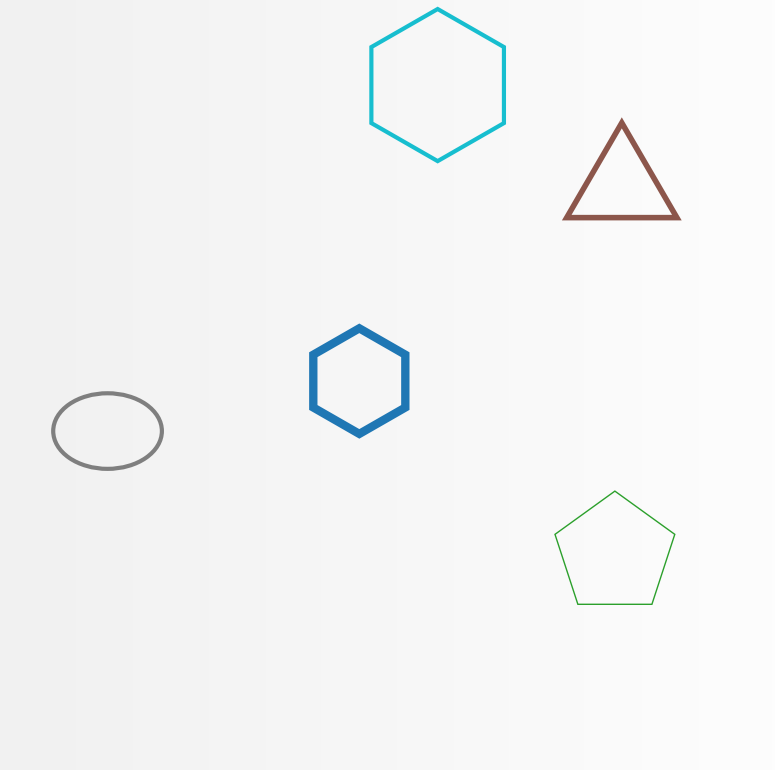[{"shape": "hexagon", "thickness": 3, "radius": 0.34, "center": [0.464, 0.505]}, {"shape": "pentagon", "thickness": 0.5, "radius": 0.41, "center": [0.793, 0.281]}, {"shape": "triangle", "thickness": 2, "radius": 0.41, "center": [0.802, 0.758]}, {"shape": "oval", "thickness": 1.5, "radius": 0.35, "center": [0.139, 0.44]}, {"shape": "hexagon", "thickness": 1.5, "radius": 0.49, "center": [0.565, 0.89]}]